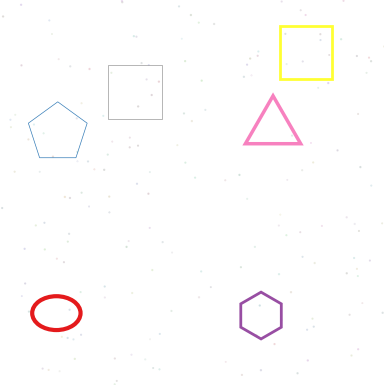[{"shape": "oval", "thickness": 3, "radius": 0.31, "center": [0.146, 0.187]}, {"shape": "pentagon", "thickness": 0.5, "radius": 0.4, "center": [0.15, 0.655]}, {"shape": "hexagon", "thickness": 2, "radius": 0.3, "center": [0.678, 0.18]}, {"shape": "square", "thickness": 2, "radius": 0.34, "center": [0.794, 0.864]}, {"shape": "triangle", "thickness": 2.5, "radius": 0.41, "center": [0.709, 0.668]}, {"shape": "square", "thickness": 0.5, "radius": 0.35, "center": [0.351, 0.761]}]